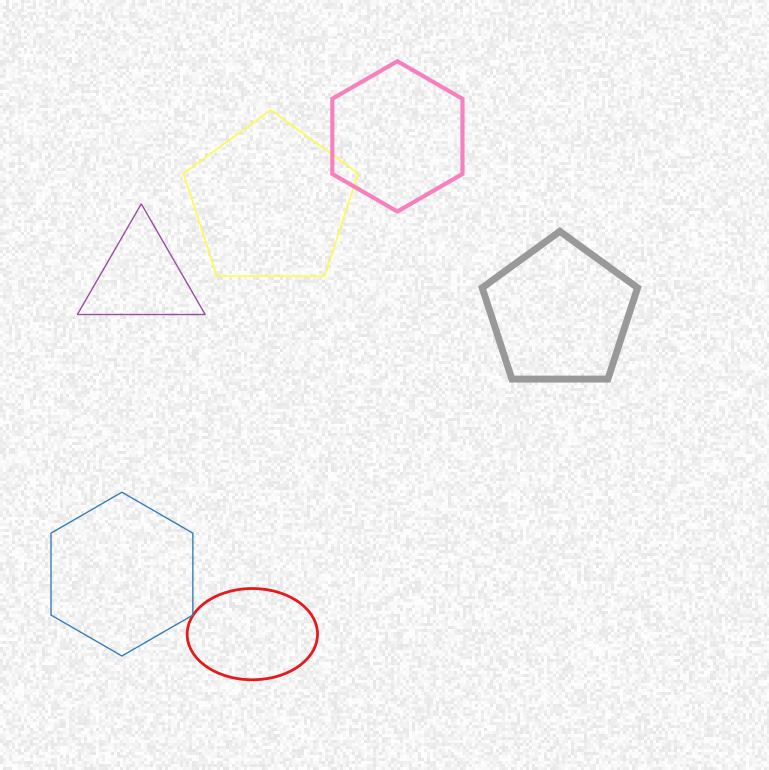[{"shape": "oval", "thickness": 1, "radius": 0.42, "center": [0.328, 0.176]}, {"shape": "hexagon", "thickness": 0.5, "radius": 0.53, "center": [0.158, 0.254]}, {"shape": "triangle", "thickness": 0.5, "radius": 0.48, "center": [0.183, 0.639]}, {"shape": "pentagon", "thickness": 0.5, "radius": 0.6, "center": [0.352, 0.738]}, {"shape": "hexagon", "thickness": 1.5, "radius": 0.49, "center": [0.516, 0.823]}, {"shape": "pentagon", "thickness": 2.5, "radius": 0.53, "center": [0.727, 0.593]}]